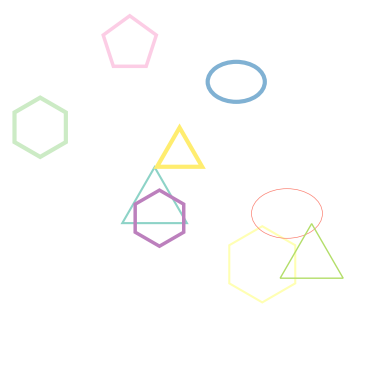[{"shape": "triangle", "thickness": 1.5, "radius": 0.48, "center": [0.402, 0.469]}, {"shape": "hexagon", "thickness": 1.5, "radius": 0.49, "center": [0.681, 0.313]}, {"shape": "oval", "thickness": 0.5, "radius": 0.46, "center": [0.745, 0.445]}, {"shape": "oval", "thickness": 3, "radius": 0.37, "center": [0.614, 0.787]}, {"shape": "triangle", "thickness": 1, "radius": 0.47, "center": [0.81, 0.325]}, {"shape": "pentagon", "thickness": 2.5, "radius": 0.36, "center": [0.337, 0.886]}, {"shape": "hexagon", "thickness": 2.5, "radius": 0.36, "center": [0.414, 0.433]}, {"shape": "hexagon", "thickness": 3, "radius": 0.38, "center": [0.104, 0.669]}, {"shape": "triangle", "thickness": 3, "radius": 0.34, "center": [0.466, 0.601]}]